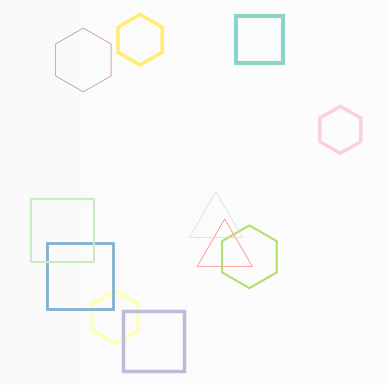[{"shape": "square", "thickness": 3, "radius": 0.31, "center": [0.67, 0.898]}, {"shape": "hexagon", "thickness": 2.5, "radius": 0.34, "center": [0.298, 0.177]}, {"shape": "square", "thickness": 2.5, "radius": 0.39, "center": [0.396, 0.115]}, {"shape": "triangle", "thickness": 0.5, "radius": 0.41, "center": [0.58, 0.349]}, {"shape": "square", "thickness": 2, "radius": 0.42, "center": [0.205, 0.283]}, {"shape": "hexagon", "thickness": 1.5, "radius": 0.41, "center": [0.644, 0.333]}, {"shape": "hexagon", "thickness": 2.5, "radius": 0.31, "center": [0.878, 0.663]}, {"shape": "triangle", "thickness": 0.5, "radius": 0.4, "center": [0.557, 0.422]}, {"shape": "hexagon", "thickness": 0.5, "radius": 0.41, "center": [0.215, 0.844]}, {"shape": "square", "thickness": 1.5, "radius": 0.41, "center": [0.161, 0.401]}, {"shape": "hexagon", "thickness": 2.5, "radius": 0.33, "center": [0.361, 0.897]}]